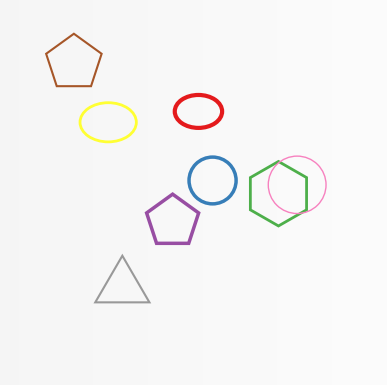[{"shape": "oval", "thickness": 3, "radius": 0.31, "center": [0.512, 0.711]}, {"shape": "circle", "thickness": 2.5, "radius": 0.3, "center": [0.549, 0.531]}, {"shape": "hexagon", "thickness": 2, "radius": 0.42, "center": [0.719, 0.497]}, {"shape": "pentagon", "thickness": 2.5, "radius": 0.35, "center": [0.446, 0.425]}, {"shape": "oval", "thickness": 2, "radius": 0.36, "center": [0.279, 0.682]}, {"shape": "pentagon", "thickness": 1.5, "radius": 0.38, "center": [0.191, 0.837]}, {"shape": "circle", "thickness": 1, "radius": 0.37, "center": [0.767, 0.52]}, {"shape": "triangle", "thickness": 1.5, "radius": 0.4, "center": [0.316, 0.255]}]